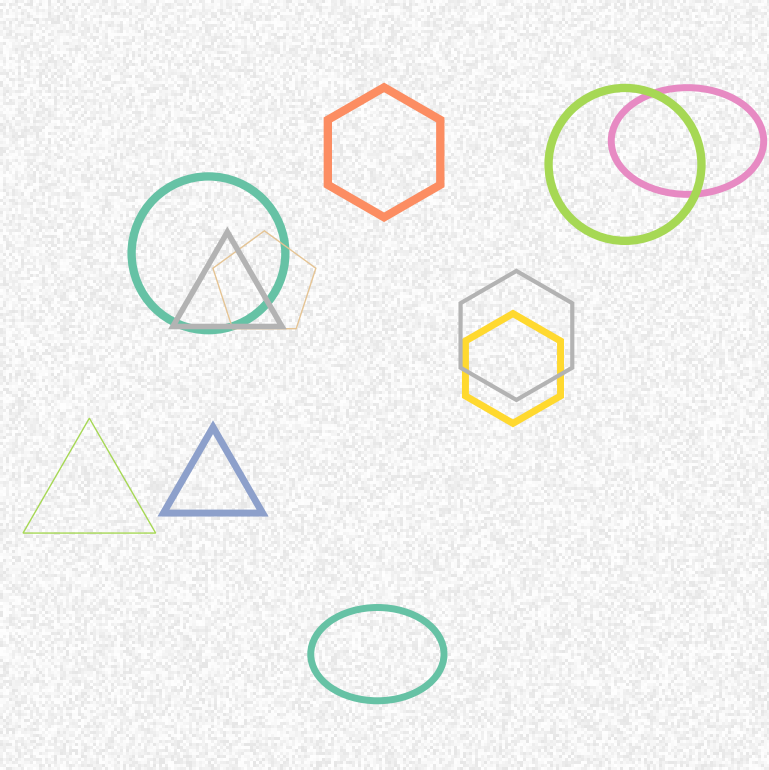[{"shape": "circle", "thickness": 3, "radius": 0.5, "center": [0.271, 0.671]}, {"shape": "oval", "thickness": 2.5, "radius": 0.43, "center": [0.49, 0.15]}, {"shape": "hexagon", "thickness": 3, "radius": 0.42, "center": [0.499, 0.802]}, {"shape": "triangle", "thickness": 2.5, "radius": 0.37, "center": [0.277, 0.371]}, {"shape": "oval", "thickness": 2.5, "radius": 0.49, "center": [0.893, 0.817]}, {"shape": "circle", "thickness": 3, "radius": 0.5, "center": [0.812, 0.786]}, {"shape": "triangle", "thickness": 0.5, "radius": 0.5, "center": [0.116, 0.357]}, {"shape": "hexagon", "thickness": 2.5, "radius": 0.36, "center": [0.666, 0.521]}, {"shape": "pentagon", "thickness": 0.5, "radius": 0.35, "center": [0.343, 0.63]}, {"shape": "triangle", "thickness": 2, "radius": 0.41, "center": [0.295, 0.617]}, {"shape": "hexagon", "thickness": 1.5, "radius": 0.42, "center": [0.671, 0.564]}]